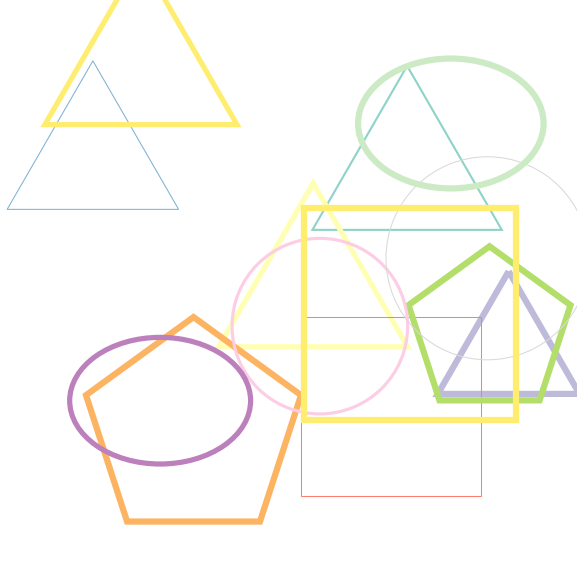[{"shape": "triangle", "thickness": 1, "radius": 0.95, "center": [0.705, 0.696]}, {"shape": "triangle", "thickness": 2.5, "radius": 0.94, "center": [0.542, 0.493]}, {"shape": "triangle", "thickness": 3, "radius": 0.71, "center": [0.881, 0.388]}, {"shape": "square", "thickness": 0.5, "radius": 0.78, "center": [0.677, 0.296]}, {"shape": "triangle", "thickness": 0.5, "radius": 0.86, "center": [0.161, 0.722]}, {"shape": "pentagon", "thickness": 3, "radius": 0.98, "center": [0.335, 0.254]}, {"shape": "pentagon", "thickness": 3, "radius": 0.74, "center": [0.848, 0.425]}, {"shape": "circle", "thickness": 1.5, "radius": 0.76, "center": [0.554, 0.434]}, {"shape": "circle", "thickness": 0.5, "radius": 0.88, "center": [0.844, 0.552]}, {"shape": "oval", "thickness": 2.5, "radius": 0.78, "center": [0.277, 0.305]}, {"shape": "oval", "thickness": 3, "radius": 0.8, "center": [0.781, 0.785]}, {"shape": "square", "thickness": 3, "radius": 0.92, "center": [0.71, 0.455]}, {"shape": "triangle", "thickness": 2.5, "radius": 0.96, "center": [0.244, 0.879]}]